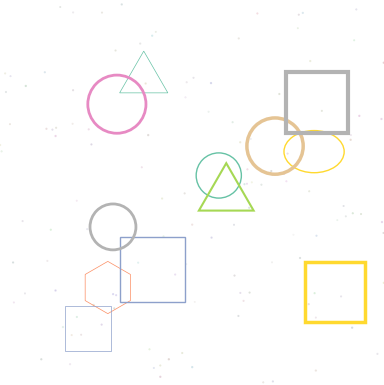[{"shape": "triangle", "thickness": 0.5, "radius": 0.36, "center": [0.373, 0.795]}, {"shape": "circle", "thickness": 1, "radius": 0.29, "center": [0.568, 0.544]}, {"shape": "hexagon", "thickness": 0.5, "radius": 0.34, "center": [0.28, 0.253]}, {"shape": "square", "thickness": 1, "radius": 0.42, "center": [0.396, 0.3]}, {"shape": "square", "thickness": 0.5, "radius": 0.29, "center": [0.228, 0.147]}, {"shape": "circle", "thickness": 2, "radius": 0.38, "center": [0.304, 0.729]}, {"shape": "triangle", "thickness": 1.5, "radius": 0.41, "center": [0.588, 0.494]}, {"shape": "oval", "thickness": 1, "radius": 0.39, "center": [0.816, 0.606]}, {"shape": "square", "thickness": 2.5, "radius": 0.39, "center": [0.871, 0.242]}, {"shape": "circle", "thickness": 2.5, "radius": 0.37, "center": [0.714, 0.621]}, {"shape": "circle", "thickness": 2, "radius": 0.3, "center": [0.293, 0.411]}, {"shape": "square", "thickness": 3, "radius": 0.4, "center": [0.823, 0.734]}]